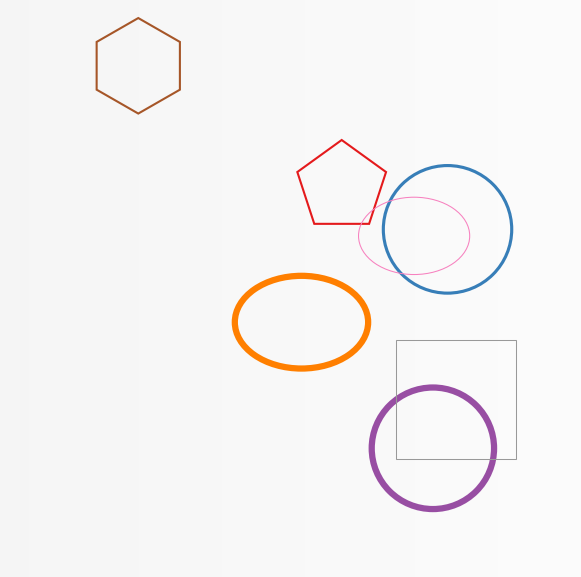[{"shape": "pentagon", "thickness": 1, "radius": 0.4, "center": [0.588, 0.676]}, {"shape": "circle", "thickness": 1.5, "radius": 0.55, "center": [0.77, 0.602]}, {"shape": "circle", "thickness": 3, "radius": 0.53, "center": [0.745, 0.223]}, {"shape": "oval", "thickness": 3, "radius": 0.57, "center": [0.519, 0.441]}, {"shape": "hexagon", "thickness": 1, "radius": 0.41, "center": [0.238, 0.885]}, {"shape": "oval", "thickness": 0.5, "radius": 0.48, "center": [0.712, 0.591]}, {"shape": "square", "thickness": 0.5, "radius": 0.51, "center": [0.785, 0.307]}]